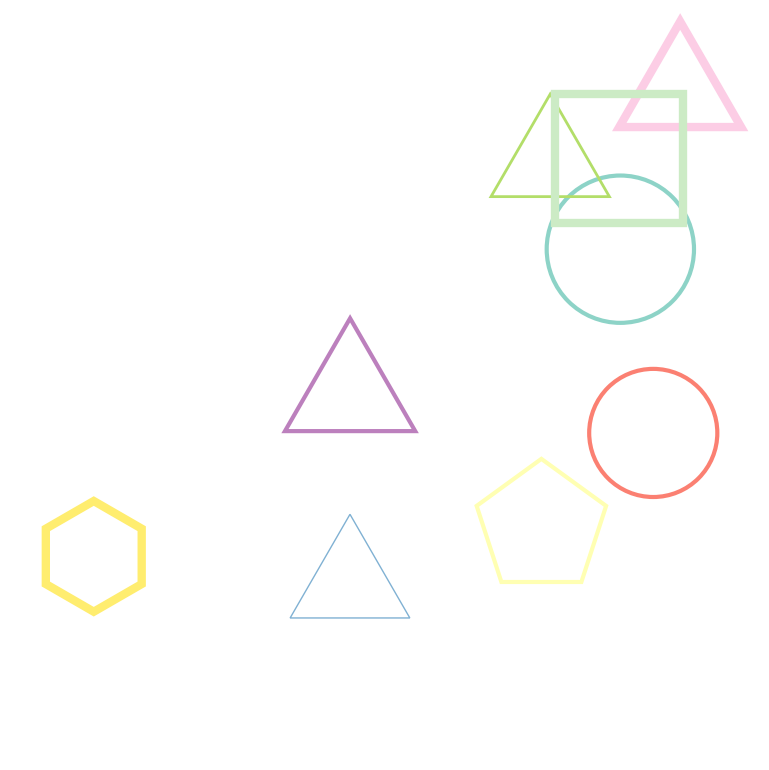[{"shape": "circle", "thickness": 1.5, "radius": 0.48, "center": [0.806, 0.676]}, {"shape": "pentagon", "thickness": 1.5, "radius": 0.44, "center": [0.703, 0.316]}, {"shape": "circle", "thickness": 1.5, "radius": 0.42, "center": [0.848, 0.438]}, {"shape": "triangle", "thickness": 0.5, "radius": 0.45, "center": [0.455, 0.242]}, {"shape": "triangle", "thickness": 1, "radius": 0.44, "center": [0.715, 0.789]}, {"shape": "triangle", "thickness": 3, "radius": 0.46, "center": [0.883, 0.881]}, {"shape": "triangle", "thickness": 1.5, "radius": 0.49, "center": [0.455, 0.489]}, {"shape": "square", "thickness": 3, "radius": 0.42, "center": [0.803, 0.794]}, {"shape": "hexagon", "thickness": 3, "radius": 0.36, "center": [0.122, 0.277]}]